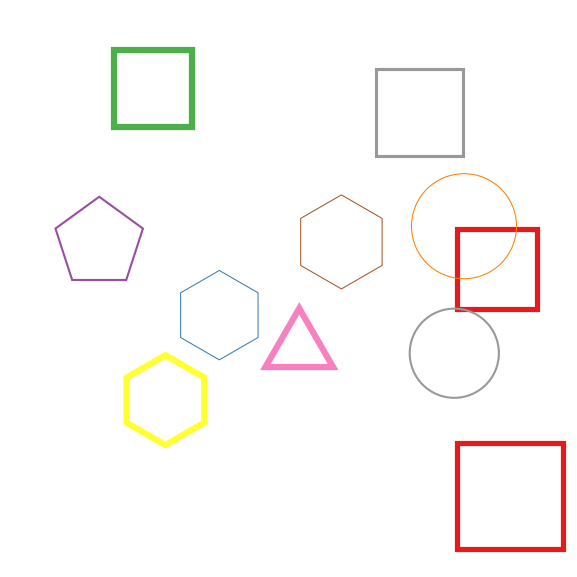[{"shape": "square", "thickness": 2.5, "radius": 0.46, "center": [0.883, 0.141]}, {"shape": "square", "thickness": 2.5, "radius": 0.34, "center": [0.86, 0.533]}, {"shape": "hexagon", "thickness": 0.5, "radius": 0.39, "center": [0.38, 0.453]}, {"shape": "square", "thickness": 3, "radius": 0.33, "center": [0.265, 0.846]}, {"shape": "pentagon", "thickness": 1, "radius": 0.4, "center": [0.172, 0.579]}, {"shape": "circle", "thickness": 0.5, "radius": 0.45, "center": [0.803, 0.607]}, {"shape": "hexagon", "thickness": 3, "radius": 0.39, "center": [0.286, 0.306]}, {"shape": "hexagon", "thickness": 0.5, "radius": 0.41, "center": [0.591, 0.58]}, {"shape": "triangle", "thickness": 3, "radius": 0.34, "center": [0.518, 0.397]}, {"shape": "square", "thickness": 1.5, "radius": 0.38, "center": [0.727, 0.805]}, {"shape": "circle", "thickness": 1, "radius": 0.39, "center": [0.787, 0.387]}]